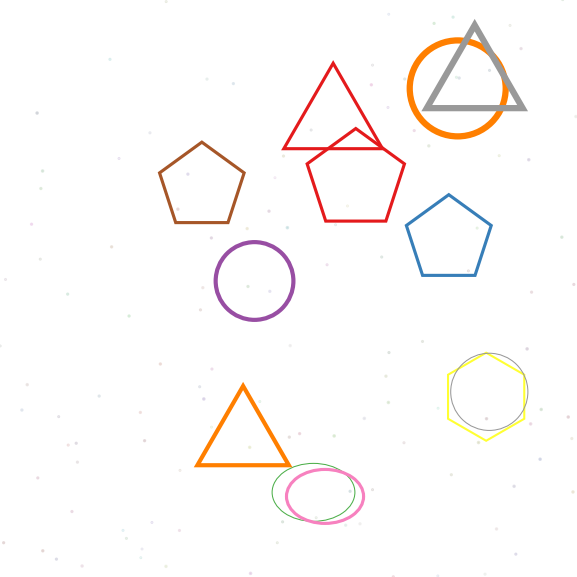[{"shape": "triangle", "thickness": 1.5, "radius": 0.49, "center": [0.577, 0.791]}, {"shape": "pentagon", "thickness": 1.5, "radius": 0.44, "center": [0.616, 0.688]}, {"shape": "pentagon", "thickness": 1.5, "radius": 0.39, "center": [0.777, 0.585]}, {"shape": "oval", "thickness": 0.5, "radius": 0.36, "center": [0.543, 0.147]}, {"shape": "circle", "thickness": 2, "radius": 0.34, "center": [0.441, 0.513]}, {"shape": "circle", "thickness": 3, "radius": 0.42, "center": [0.793, 0.846]}, {"shape": "triangle", "thickness": 2, "radius": 0.46, "center": [0.421, 0.239]}, {"shape": "hexagon", "thickness": 1, "radius": 0.38, "center": [0.842, 0.312]}, {"shape": "pentagon", "thickness": 1.5, "radius": 0.38, "center": [0.35, 0.676]}, {"shape": "oval", "thickness": 1.5, "radius": 0.33, "center": [0.563, 0.14]}, {"shape": "triangle", "thickness": 3, "radius": 0.48, "center": [0.822, 0.86]}, {"shape": "circle", "thickness": 0.5, "radius": 0.33, "center": [0.847, 0.321]}]